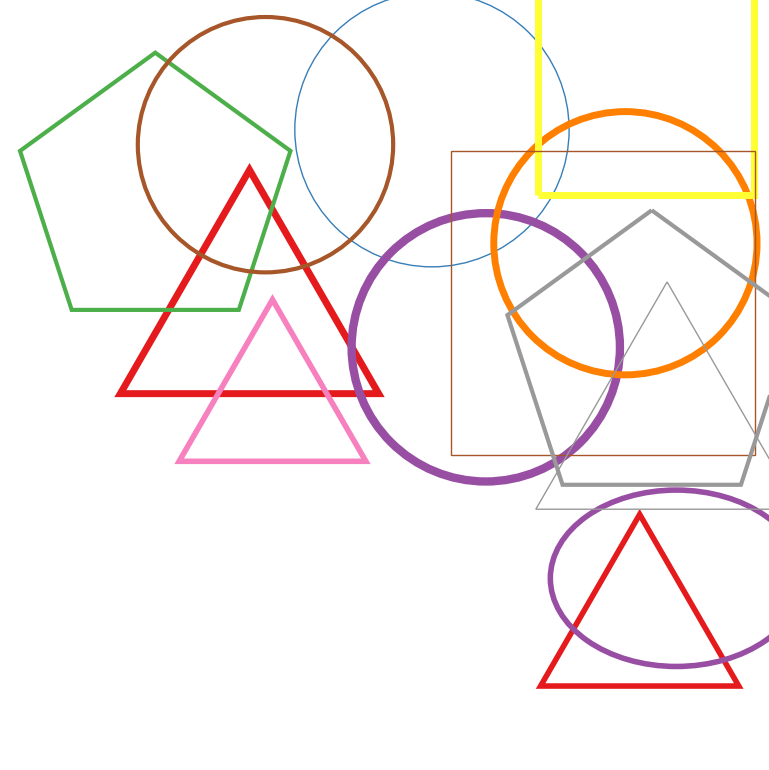[{"shape": "triangle", "thickness": 2.5, "radius": 0.97, "center": [0.324, 0.586]}, {"shape": "triangle", "thickness": 2, "radius": 0.74, "center": [0.831, 0.183]}, {"shape": "circle", "thickness": 0.5, "radius": 0.89, "center": [0.561, 0.832]}, {"shape": "pentagon", "thickness": 1.5, "radius": 0.92, "center": [0.202, 0.747]}, {"shape": "oval", "thickness": 2, "radius": 0.82, "center": [0.878, 0.249]}, {"shape": "circle", "thickness": 3, "radius": 0.87, "center": [0.631, 0.549]}, {"shape": "circle", "thickness": 2.5, "radius": 0.85, "center": [0.812, 0.684]}, {"shape": "square", "thickness": 2.5, "radius": 0.7, "center": [0.84, 0.887]}, {"shape": "square", "thickness": 0.5, "radius": 0.99, "center": [0.783, 0.607]}, {"shape": "circle", "thickness": 1.5, "radius": 0.83, "center": [0.345, 0.812]}, {"shape": "triangle", "thickness": 2, "radius": 0.7, "center": [0.354, 0.471]}, {"shape": "pentagon", "thickness": 1.5, "radius": 0.99, "center": [0.846, 0.53]}, {"shape": "triangle", "thickness": 0.5, "radius": 0.98, "center": [0.866, 0.437]}]